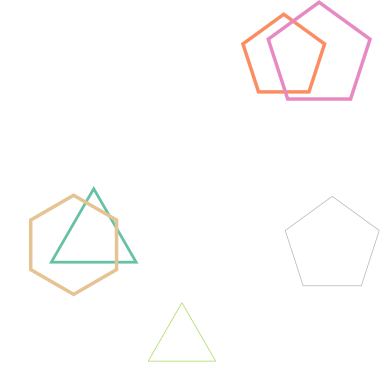[{"shape": "triangle", "thickness": 2, "radius": 0.64, "center": [0.243, 0.383]}, {"shape": "pentagon", "thickness": 2.5, "radius": 0.56, "center": [0.737, 0.851]}, {"shape": "pentagon", "thickness": 2.5, "radius": 0.69, "center": [0.829, 0.855]}, {"shape": "triangle", "thickness": 0.5, "radius": 0.51, "center": [0.473, 0.113]}, {"shape": "hexagon", "thickness": 2.5, "radius": 0.64, "center": [0.191, 0.364]}, {"shape": "pentagon", "thickness": 0.5, "radius": 0.64, "center": [0.863, 0.362]}]